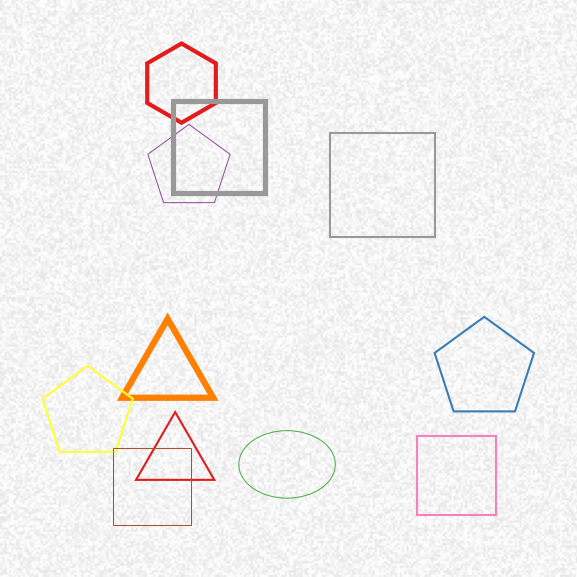[{"shape": "triangle", "thickness": 1, "radius": 0.39, "center": [0.303, 0.207]}, {"shape": "hexagon", "thickness": 2, "radius": 0.34, "center": [0.314, 0.855]}, {"shape": "pentagon", "thickness": 1, "radius": 0.45, "center": [0.839, 0.36]}, {"shape": "oval", "thickness": 0.5, "radius": 0.42, "center": [0.497, 0.195]}, {"shape": "pentagon", "thickness": 0.5, "radius": 0.37, "center": [0.327, 0.709]}, {"shape": "triangle", "thickness": 3, "radius": 0.46, "center": [0.29, 0.356]}, {"shape": "pentagon", "thickness": 1, "radius": 0.41, "center": [0.152, 0.283]}, {"shape": "square", "thickness": 0.5, "radius": 0.33, "center": [0.263, 0.156]}, {"shape": "square", "thickness": 1, "radius": 0.34, "center": [0.791, 0.176]}, {"shape": "square", "thickness": 1, "radius": 0.45, "center": [0.663, 0.679]}, {"shape": "square", "thickness": 2.5, "radius": 0.4, "center": [0.38, 0.745]}]